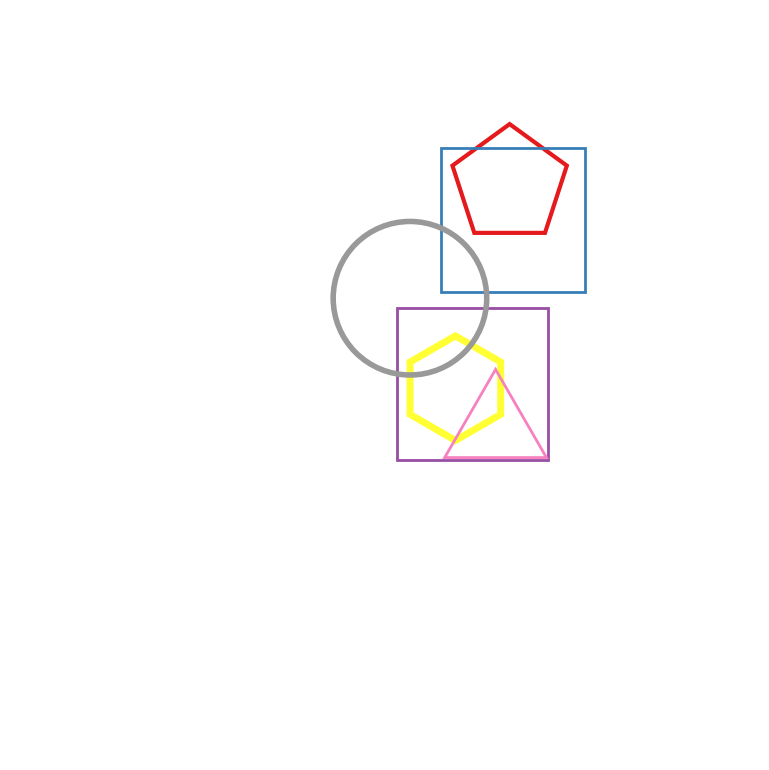[{"shape": "pentagon", "thickness": 1.5, "radius": 0.39, "center": [0.662, 0.761]}, {"shape": "square", "thickness": 1, "radius": 0.47, "center": [0.667, 0.715]}, {"shape": "square", "thickness": 1, "radius": 0.49, "center": [0.614, 0.501]}, {"shape": "hexagon", "thickness": 2.5, "radius": 0.34, "center": [0.591, 0.496]}, {"shape": "triangle", "thickness": 1, "radius": 0.38, "center": [0.644, 0.444]}, {"shape": "circle", "thickness": 2, "radius": 0.5, "center": [0.532, 0.613]}]